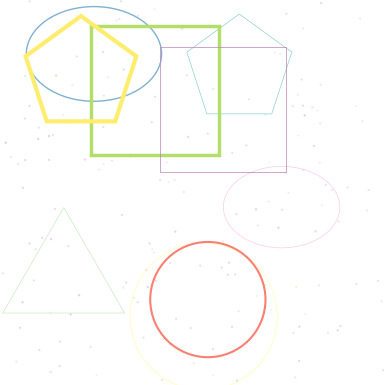[{"shape": "pentagon", "thickness": 0.5, "radius": 0.72, "center": [0.622, 0.82]}, {"shape": "circle", "thickness": 0.5, "radius": 0.96, "center": [0.529, 0.178]}, {"shape": "circle", "thickness": 1.5, "radius": 0.75, "center": [0.54, 0.222]}, {"shape": "oval", "thickness": 1, "radius": 0.88, "center": [0.244, 0.86]}, {"shape": "square", "thickness": 2.5, "radius": 0.83, "center": [0.403, 0.765]}, {"shape": "oval", "thickness": 0.5, "radius": 0.76, "center": [0.731, 0.462]}, {"shape": "square", "thickness": 0.5, "radius": 0.81, "center": [0.579, 0.715]}, {"shape": "triangle", "thickness": 0.5, "radius": 0.91, "center": [0.165, 0.278]}, {"shape": "pentagon", "thickness": 3, "radius": 0.76, "center": [0.21, 0.807]}]